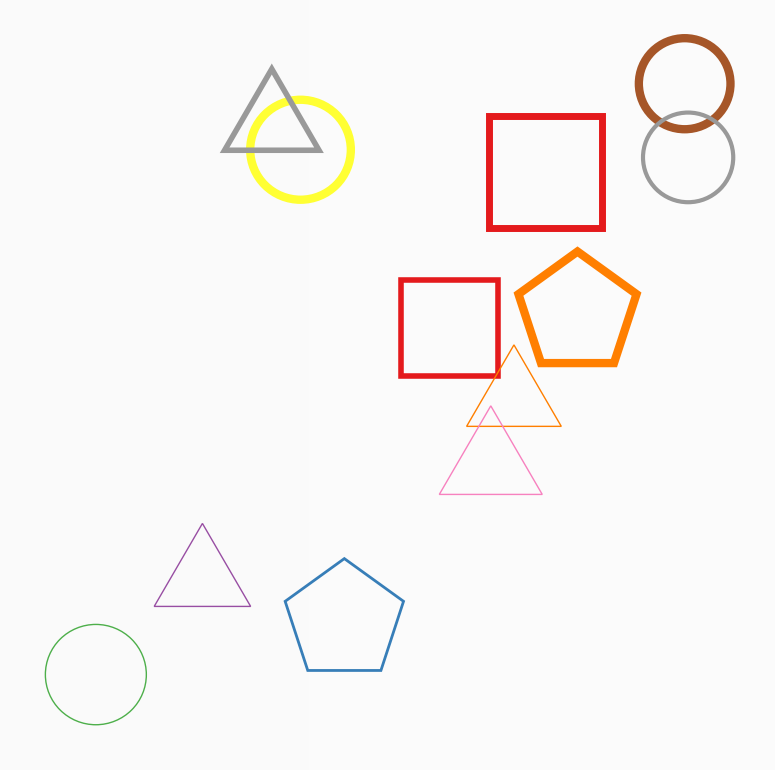[{"shape": "square", "thickness": 2.5, "radius": 0.36, "center": [0.704, 0.776]}, {"shape": "square", "thickness": 2, "radius": 0.31, "center": [0.58, 0.574]}, {"shape": "pentagon", "thickness": 1, "radius": 0.4, "center": [0.444, 0.194]}, {"shape": "circle", "thickness": 0.5, "radius": 0.33, "center": [0.124, 0.124]}, {"shape": "triangle", "thickness": 0.5, "radius": 0.36, "center": [0.261, 0.248]}, {"shape": "triangle", "thickness": 0.5, "radius": 0.35, "center": [0.663, 0.482]}, {"shape": "pentagon", "thickness": 3, "radius": 0.4, "center": [0.745, 0.593]}, {"shape": "circle", "thickness": 3, "radius": 0.32, "center": [0.388, 0.806]}, {"shape": "circle", "thickness": 3, "radius": 0.3, "center": [0.883, 0.891]}, {"shape": "triangle", "thickness": 0.5, "radius": 0.38, "center": [0.633, 0.396]}, {"shape": "triangle", "thickness": 2, "radius": 0.35, "center": [0.351, 0.84]}, {"shape": "circle", "thickness": 1.5, "radius": 0.29, "center": [0.888, 0.796]}]